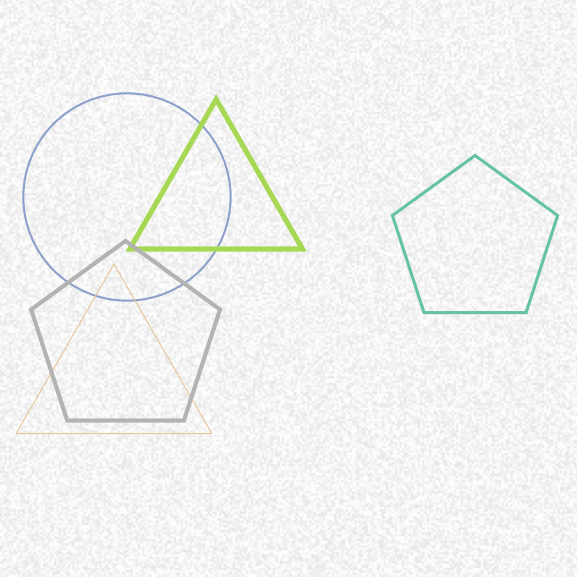[{"shape": "pentagon", "thickness": 1.5, "radius": 0.75, "center": [0.823, 0.579]}, {"shape": "circle", "thickness": 1, "radius": 0.9, "center": [0.22, 0.658]}, {"shape": "triangle", "thickness": 2.5, "radius": 0.86, "center": [0.374, 0.654]}, {"shape": "triangle", "thickness": 0.5, "radius": 0.98, "center": [0.197, 0.346]}, {"shape": "pentagon", "thickness": 2, "radius": 0.86, "center": [0.217, 0.41]}]